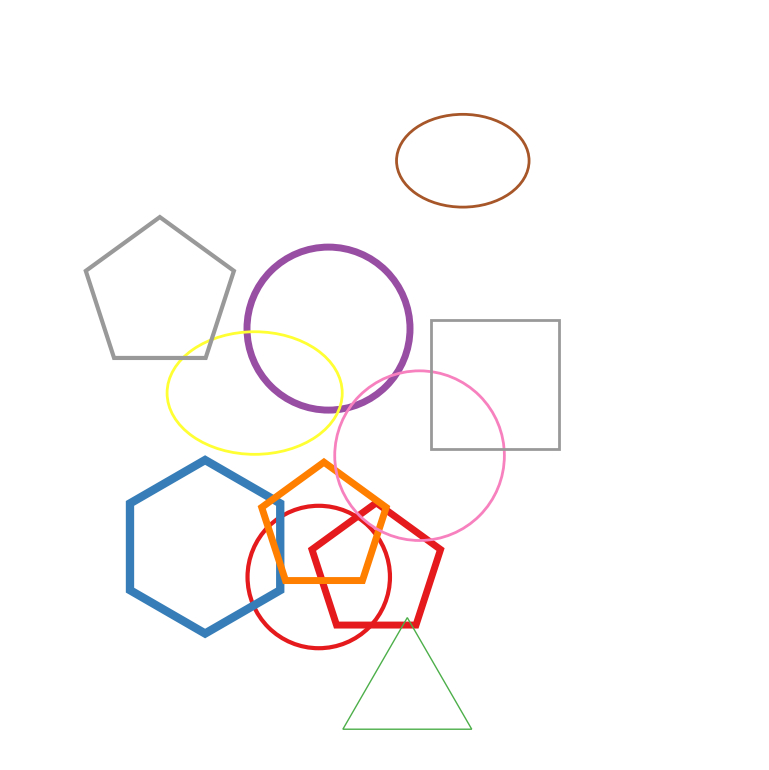[{"shape": "pentagon", "thickness": 2.5, "radius": 0.44, "center": [0.489, 0.259]}, {"shape": "circle", "thickness": 1.5, "radius": 0.46, "center": [0.414, 0.251]}, {"shape": "hexagon", "thickness": 3, "radius": 0.56, "center": [0.266, 0.29]}, {"shape": "triangle", "thickness": 0.5, "radius": 0.48, "center": [0.529, 0.101]}, {"shape": "circle", "thickness": 2.5, "radius": 0.53, "center": [0.427, 0.573]}, {"shape": "pentagon", "thickness": 2.5, "radius": 0.42, "center": [0.421, 0.315]}, {"shape": "oval", "thickness": 1, "radius": 0.57, "center": [0.331, 0.49]}, {"shape": "oval", "thickness": 1, "radius": 0.43, "center": [0.601, 0.791]}, {"shape": "circle", "thickness": 1, "radius": 0.55, "center": [0.545, 0.408]}, {"shape": "pentagon", "thickness": 1.5, "radius": 0.51, "center": [0.208, 0.617]}, {"shape": "square", "thickness": 1, "radius": 0.42, "center": [0.643, 0.5]}]